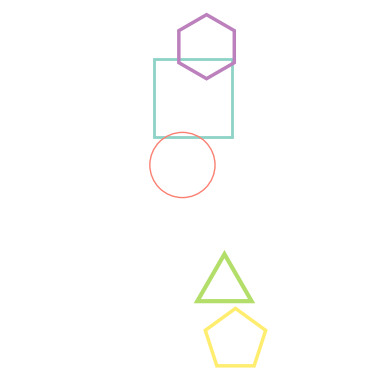[{"shape": "square", "thickness": 2, "radius": 0.51, "center": [0.502, 0.746]}, {"shape": "circle", "thickness": 1, "radius": 0.42, "center": [0.474, 0.571]}, {"shape": "triangle", "thickness": 3, "radius": 0.41, "center": [0.583, 0.258]}, {"shape": "hexagon", "thickness": 2.5, "radius": 0.42, "center": [0.537, 0.879]}, {"shape": "pentagon", "thickness": 2.5, "radius": 0.41, "center": [0.612, 0.117]}]